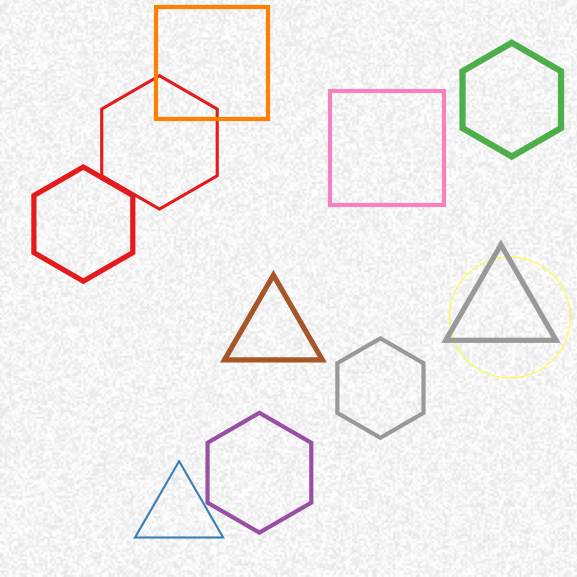[{"shape": "hexagon", "thickness": 2.5, "radius": 0.49, "center": [0.144, 0.611]}, {"shape": "hexagon", "thickness": 1.5, "radius": 0.58, "center": [0.276, 0.753]}, {"shape": "triangle", "thickness": 1, "radius": 0.44, "center": [0.31, 0.112]}, {"shape": "hexagon", "thickness": 3, "radius": 0.49, "center": [0.886, 0.827]}, {"shape": "hexagon", "thickness": 2, "radius": 0.52, "center": [0.449, 0.181]}, {"shape": "square", "thickness": 2, "radius": 0.48, "center": [0.368, 0.89]}, {"shape": "circle", "thickness": 0.5, "radius": 0.52, "center": [0.883, 0.45]}, {"shape": "triangle", "thickness": 2.5, "radius": 0.49, "center": [0.473, 0.425]}, {"shape": "square", "thickness": 2, "radius": 0.5, "center": [0.67, 0.743]}, {"shape": "triangle", "thickness": 2.5, "radius": 0.55, "center": [0.867, 0.465]}, {"shape": "hexagon", "thickness": 2, "radius": 0.43, "center": [0.659, 0.327]}]